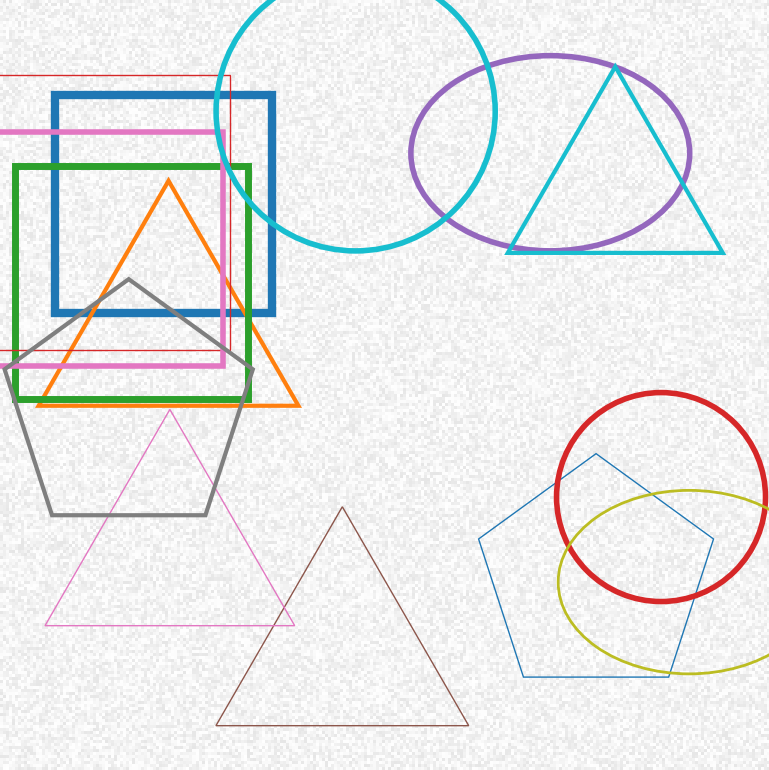[{"shape": "pentagon", "thickness": 0.5, "radius": 0.8, "center": [0.774, 0.25]}, {"shape": "square", "thickness": 3, "radius": 0.71, "center": [0.212, 0.735]}, {"shape": "triangle", "thickness": 1.5, "radius": 0.97, "center": [0.219, 0.57]}, {"shape": "square", "thickness": 2.5, "radius": 0.76, "center": [0.171, 0.633]}, {"shape": "circle", "thickness": 2, "radius": 0.68, "center": [0.858, 0.354]}, {"shape": "square", "thickness": 0.5, "radius": 0.89, "center": [0.12, 0.724]}, {"shape": "oval", "thickness": 2, "radius": 0.91, "center": [0.715, 0.801]}, {"shape": "triangle", "thickness": 0.5, "radius": 0.95, "center": [0.445, 0.152]}, {"shape": "triangle", "thickness": 0.5, "radius": 0.94, "center": [0.221, 0.281]}, {"shape": "square", "thickness": 2, "radius": 0.76, "center": [0.138, 0.676]}, {"shape": "pentagon", "thickness": 1.5, "radius": 0.85, "center": [0.167, 0.468]}, {"shape": "oval", "thickness": 1, "radius": 0.85, "center": [0.895, 0.244]}, {"shape": "circle", "thickness": 2, "radius": 0.91, "center": [0.462, 0.855]}, {"shape": "triangle", "thickness": 1.5, "radius": 0.81, "center": [0.799, 0.752]}]